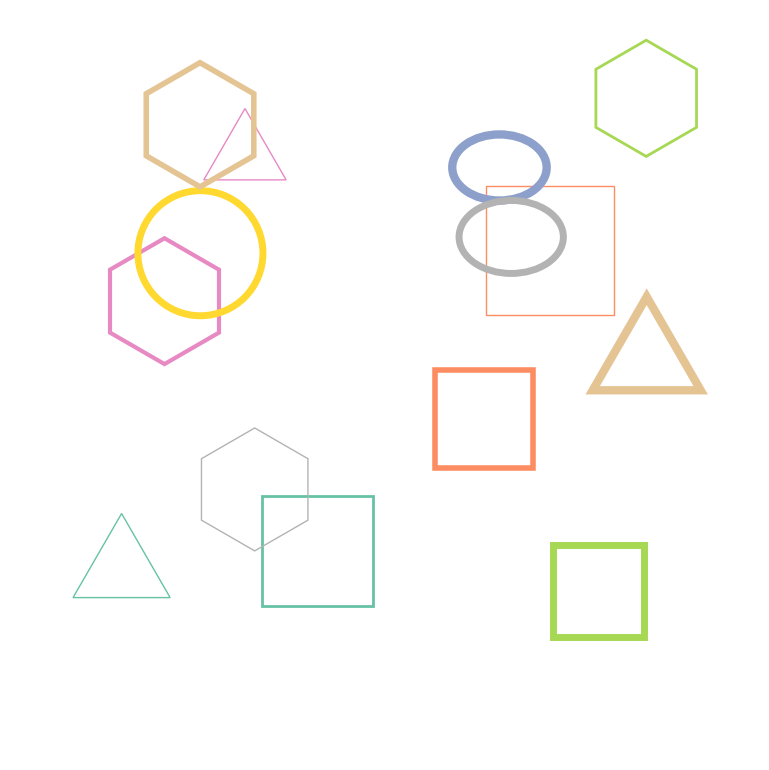[{"shape": "square", "thickness": 1, "radius": 0.36, "center": [0.413, 0.284]}, {"shape": "triangle", "thickness": 0.5, "radius": 0.36, "center": [0.158, 0.26]}, {"shape": "square", "thickness": 0.5, "radius": 0.42, "center": [0.714, 0.674]}, {"shape": "square", "thickness": 2, "radius": 0.32, "center": [0.629, 0.456]}, {"shape": "oval", "thickness": 3, "radius": 0.31, "center": [0.649, 0.783]}, {"shape": "hexagon", "thickness": 1.5, "radius": 0.41, "center": [0.214, 0.609]}, {"shape": "triangle", "thickness": 0.5, "radius": 0.31, "center": [0.318, 0.797]}, {"shape": "hexagon", "thickness": 1, "radius": 0.38, "center": [0.839, 0.872]}, {"shape": "square", "thickness": 2.5, "radius": 0.3, "center": [0.777, 0.233]}, {"shape": "circle", "thickness": 2.5, "radius": 0.41, "center": [0.26, 0.671]}, {"shape": "triangle", "thickness": 3, "radius": 0.41, "center": [0.84, 0.534]}, {"shape": "hexagon", "thickness": 2, "radius": 0.4, "center": [0.26, 0.838]}, {"shape": "oval", "thickness": 2.5, "radius": 0.34, "center": [0.664, 0.692]}, {"shape": "hexagon", "thickness": 0.5, "radius": 0.4, "center": [0.331, 0.364]}]